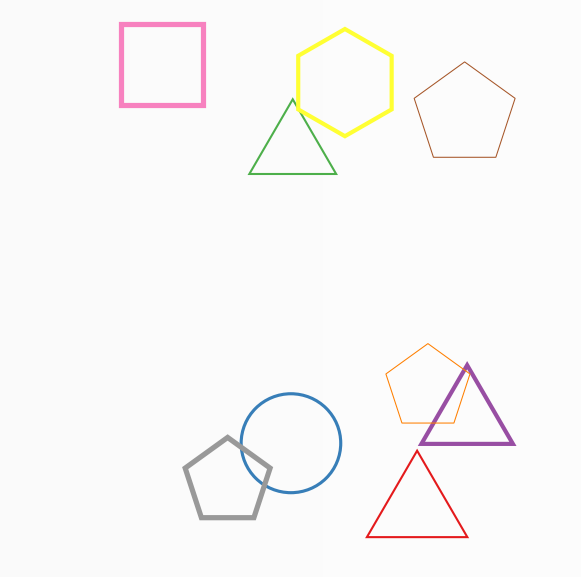[{"shape": "triangle", "thickness": 1, "radius": 0.5, "center": [0.718, 0.119]}, {"shape": "circle", "thickness": 1.5, "radius": 0.43, "center": [0.501, 0.232]}, {"shape": "triangle", "thickness": 1, "radius": 0.43, "center": [0.504, 0.741]}, {"shape": "triangle", "thickness": 2, "radius": 0.45, "center": [0.804, 0.276]}, {"shape": "pentagon", "thickness": 0.5, "radius": 0.38, "center": [0.736, 0.328]}, {"shape": "hexagon", "thickness": 2, "radius": 0.46, "center": [0.593, 0.856]}, {"shape": "pentagon", "thickness": 0.5, "radius": 0.46, "center": [0.799, 0.801]}, {"shape": "square", "thickness": 2.5, "radius": 0.35, "center": [0.278, 0.887]}, {"shape": "pentagon", "thickness": 2.5, "radius": 0.38, "center": [0.392, 0.165]}]